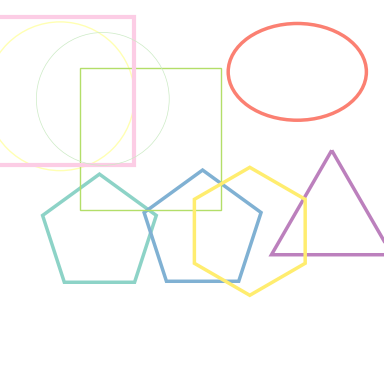[{"shape": "pentagon", "thickness": 2.5, "radius": 0.78, "center": [0.258, 0.392]}, {"shape": "circle", "thickness": 1, "radius": 0.97, "center": [0.156, 0.75]}, {"shape": "oval", "thickness": 2.5, "radius": 0.9, "center": [0.772, 0.813]}, {"shape": "pentagon", "thickness": 2.5, "radius": 0.8, "center": [0.526, 0.399]}, {"shape": "square", "thickness": 1, "radius": 0.92, "center": [0.391, 0.639]}, {"shape": "square", "thickness": 3, "radius": 0.96, "center": [0.156, 0.763]}, {"shape": "triangle", "thickness": 2.5, "radius": 0.9, "center": [0.862, 0.429]}, {"shape": "circle", "thickness": 0.5, "radius": 0.86, "center": [0.267, 0.743]}, {"shape": "hexagon", "thickness": 2.5, "radius": 0.83, "center": [0.649, 0.399]}]